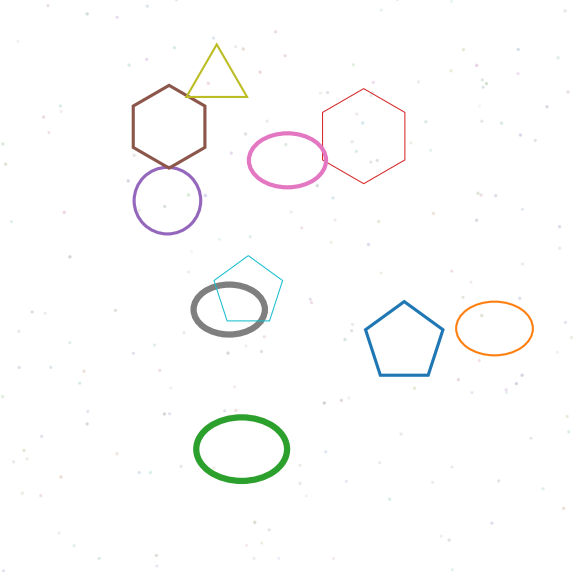[{"shape": "pentagon", "thickness": 1.5, "radius": 0.35, "center": [0.7, 0.406]}, {"shape": "oval", "thickness": 1, "radius": 0.33, "center": [0.856, 0.43]}, {"shape": "oval", "thickness": 3, "radius": 0.39, "center": [0.418, 0.221]}, {"shape": "hexagon", "thickness": 0.5, "radius": 0.41, "center": [0.63, 0.763]}, {"shape": "circle", "thickness": 1.5, "radius": 0.29, "center": [0.29, 0.652]}, {"shape": "hexagon", "thickness": 1.5, "radius": 0.36, "center": [0.293, 0.78]}, {"shape": "oval", "thickness": 2, "radius": 0.33, "center": [0.498, 0.722]}, {"shape": "oval", "thickness": 3, "radius": 0.31, "center": [0.397, 0.463]}, {"shape": "triangle", "thickness": 1, "radius": 0.3, "center": [0.375, 0.862]}, {"shape": "pentagon", "thickness": 0.5, "radius": 0.31, "center": [0.43, 0.494]}]